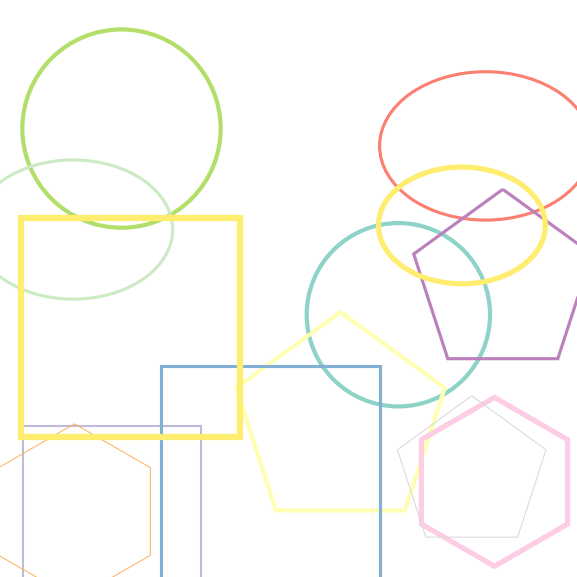[{"shape": "circle", "thickness": 2, "radius": 0.79, "center": [0.69, 0.454]}, {"shape": "pentagon", "thickness": 2, "radius": 0.95, "center": [0.59, 0.269]}, {"shape": "square", "thickness": 1, "radius": 0.77, "center": [0.194, 0.107]}, {"shape": "oval", "thickness": 1.5, "radius": 0.92, "center": [0.841, 0.746]}, {"shape": "square", "thickness": 1.5, "radius": 0.95, "center": [0.469, 0.176]}, {"shape": "hexagon", "thickness": 0.5, "radius": 0.76, "center": [0.129, 0.113]}, {"shape": "circle", "thickness": 2, "radius": 0.86, "center": [0.21, 0.776]}, {"shape": "hexagon", "thickness": 2.5, "radius": 0.73, "center": [0.856, 0.165]}, {"shape": "pentagon", "thickness": 0.5, "radius": 0.68, "center": [0.817, 0.178]}, {"shape": "pentagon", "thickness": 1.5, "radius": 0.81, "center": [0.871, 0.509]}, {"shape": "oval", "thickness": 1.5, "radius": 0.86, "center": [0.127, 0.602]}, {"shape": "square", "thickness": 3, "radius": 0.95, "center": [0.226, 0.433]}, {"shape": "oval", "thickness": 2.5, "radius": 0.72, "center": [0.8, 0.609]}]